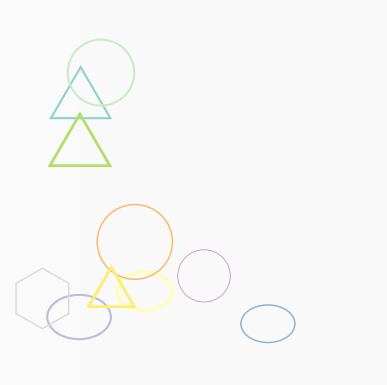[{"shape": "triangle", "thickness": 1.5, "radius": 0.44, "center": [0.208, 0.737]}, {"shape": "oval", "thickness": 2, "radius": 0.35, "center": [0.373, 0.243]}, {"shape": "oval", "thickness": 1.5, "radius": 0.41, "center": [0.204, 0.177]}, {"shape": "oval", "thickness": 1, "radius": 0.35, "center": [0.691, 0.159]}, {"shape": "circle", "thickness": 1, "radius": 0.49, "center": [0.348, 0.372]}, {"shape": "triangle", "thickness": 2, "radius": 0.45, "center": [0.206, 0.614]}, {"shape": "hexagon", "thickness": 1, "radius": 0.39, "center": [0.109, 0.225]}, {"shape": "circle", "thickness": 0.5, "radius": 0.34, "center": [0.526, 0.283]}, {"shape": "circle", "thickness": 1.5, "radius": 0.43, "center": [0.261, 0.811]}, {"shape": "triangle", "thickness": 2, "radius": 0.34, "center": [0.288, 0.238]}]